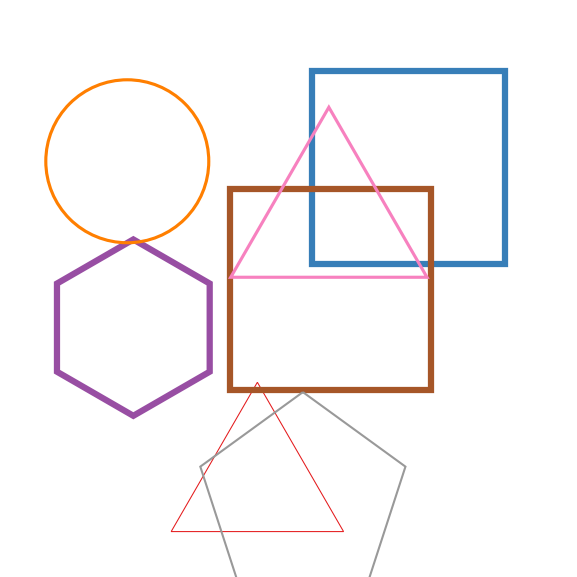[{"shape": "triangle", "thickness": 0.5, "radius": 0.86, "center": [0.446, 0.165]}, {"shape": "square", "thickness": 3, "radius": 0.84, "center": [0.707, 0.709]}, {"shape": "hexagon", "thickness": 3, "radius": 0.76, "center": [0.231, 0.432]}, {"shape": "circle", "thickness": 1.5, "radius": 0.71, "center": [0.22, 0.72]}, {"shape": "square", "thickness": 3, "radius": 0.87, "center": [0.572, 0.498]}, {"shape": "triangle", "thickness": 1.5, "radius": 0.98, "center": [0.569, 0.617]}, {"shape": "pentagon", "thickness": 1, "radius": 0.93, "center": [0.524, 0.133]}]